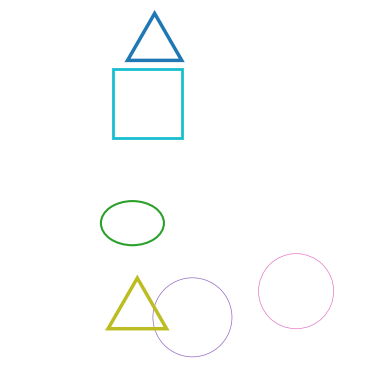[{"shape": "triangle", "thickness": 2.5, "radius": 0.41, "center": [0.402, 0.884]}, {"shape": "oval", "thickness": 1.5, "radius": 0.41, "center": [0.344, 0.42]}, {"shape": "circle", "thickness": 0.5, "radius": 0.51, "center": [0.5, 0.176]}, {"shape": "circle", "thickness": 0.5, "radius": 0.49, "center": [0.769, 0.244]}, {"shape": "triangle", "thickness": 2.5, "radius": 0.44, "center": [0.357, 0.19]}, {"shape": "square", "thickness": 2, "radius": 0.45, "center": [0.382, 0.731]}]